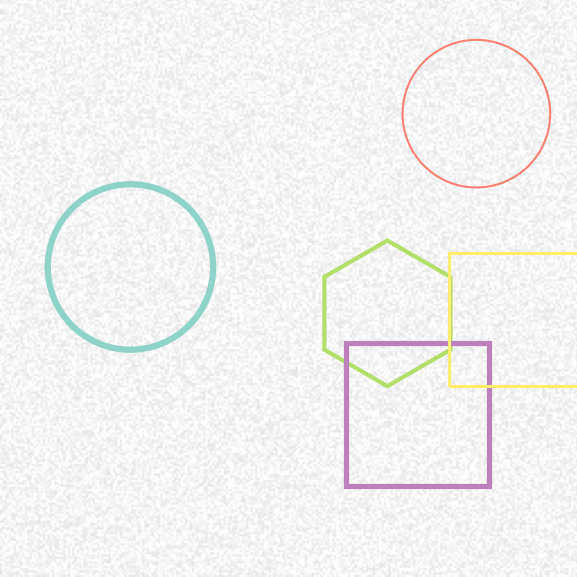[{"shape": "circle", "thickness": 3, "radius": 0.72, "center": [0.226, 0.537]}, {"shape": "circle", "thickness": 1, "radius": 0.64, "center": [0.825, 0.802]}, {"shape": "hexagon", "thickness": 2, "radius": 0.63, "center": [0.671, 0.457]}, {"shape": "square", "thickness": 2.5, "radius": 0.62, "center": [0.723, 0.282]}, {"shape": "square", "thickness": 1.5, "radius": 0.57, "center": [0.892, 0.446]}]